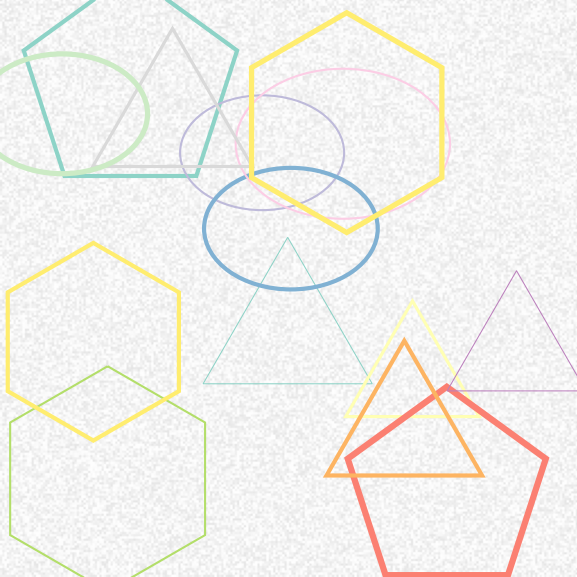[{"shape": "triangle", "thickness": 0.5, "radius": 0.85, "center": [0.498, 0.419]}, {"shape": "pentagon", "thickness": 2, "radius": 0.97, "center": [0.226, 0.852]}, {"shape": "triangle", "thickness": 1.5, "radius": 0.67, "center": [0.714, 0.345]}, {"shape": "oval", "thickness": 1, "radius": 0.71, "center": [0.454, 0.735]}, {"shape": "pentagon", "thickness": 3, "radius": 0.9, "center": [0.774, 0.149]}, {"shape": "oval", "thickness": 2, "radius": 0.75, "center": [0.504, 0.603]}, {"shape": "triangle", "thickness": 2, "radius": 0.78, "center": [0.7, 0.254]}, {"shape": "hexagon", "thickness": 1, "radius": 0.97, "center": [0.186, 0.17]}, {"shape": "oval", "thickness": 1, "radius": 0.93, "center": [0.594, 0.75]}, {"shape": "triangle", "thickness": 1.5, "radius": 0.8, "center": [0.299, 0.791]}, {"shape": "triangle", "thickness": 0.5, "radius": 0.69, "center": [0.894, 0.392]}, {"shape": "oval", "thickness": 2.5, "radius": 0.74, "center": [0.107, 0.802]}, {"shape": "hexagon", "thickness": 2, "radius": 0.86, "center": [0.162, 0.407]}, {"shape": "hexagon", "thickness": 2.5, "radius": 0.95, "center": [0.6, 0.787]}]